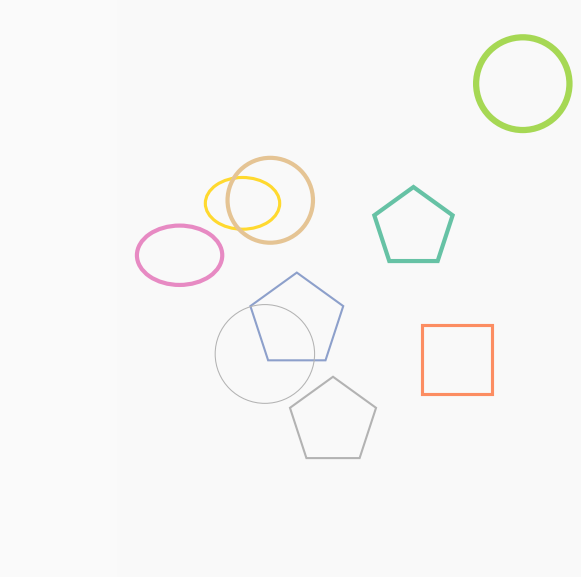[{"shape": "pentagon", "thickness": 2, "radius": 0.35, "center": [0.711, 0.604]}, {"shape": "square", "thickness": 1.5, "radius": 0.3, "center": [0.786, 0.377]}, {"shape": "pentagon", "thickness": 1, "radius": 0.42, "center": [0.511, 0.443]}, {"shape": "oval", "thickness": 2, "radius": 0.37, "center": [0.309, 0.557]}, {"shape": "circle", "thickness": 3, "radius": 0.4, "center": [0.899, 0.854]}, {"shape": "oval", "thickness": 1.5, "radius": 0.32, "center": [0.417, 0.647]}, {"shape": "circle", "thickness": 2, "radius": 0.37, "center": [0.465, 0.652]}, {"shape": "circle", "thickness": 0.5, "radius": 0.43, "center": [0.456, 0.386]}, {"shape": "pentagon", "thickness": 1, "radius": 0.39, "center": [0.573, 0.269]}]